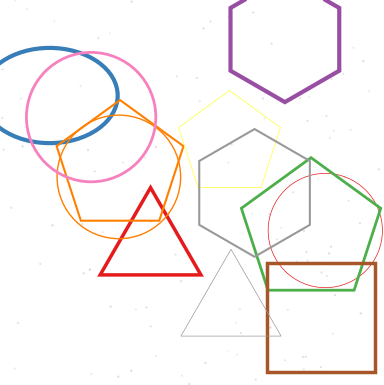[{"shape": "circle", "thickness": 0.5, "radius": 0.74, "center": [0.845, 0.401]}, {"shape": "triangle", "thickness": 2.5, "radius": 0.76, "center": [0.391, 0.362]}, {"shape": "oval", "thickness": 3, "radius": 0.88, "center": [0.129, 0.752]}, {"shape": "pentagon", "thickness": 2, "radius": 0.95, "center": [0.808, 0.4]}, {"shape": "hexagon", "thickness": 3, "radius": 0.82, "center": [0.74, 0.898]}, {"shape": "circle", "thickness": 1, "radius": 0.8, "center": [0.309, 0.541]}, {"shape": "pentagon", "thickness": 1.5, "radius": 0.87, "center": [0.312, 0.567]}, {"shape": "pentagon", "thickness": 0.5, "radius": 0.7, "center": [0.596, 0.626]}, {"shape": "square", "thickness": 2.5, "radius": 0.7, "center": [0.834, 0.176]}, {"shape": "circle", "thickness": 2, "radius": 0.84, "center": [0.237, 0.696]}, {"shape": "hexagon", "thickness": 1.5, "radius": 0.83, "center": [0.661, 0.499]}, {"shape": "triangle", "thickness": 0.5, "radius": 0.75, "center": [0.6, 0.202]}]